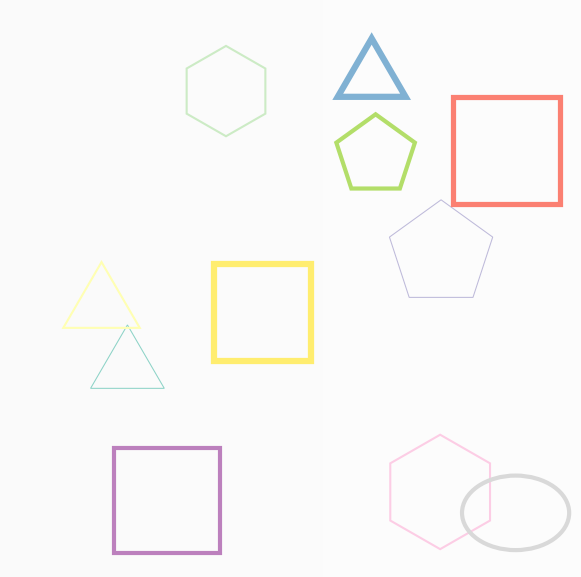[{"shape": "triangle", "thickness": 0.5, "radius": 0.37, "center": [0.219, 0.363]}, {"shape": "triangle", "thickness": 1, "radius": 0.38, "center": [0.175, 0.469]}, {"shape": "pentagon", "thickness": 0.5, "radius": 0.47, "center": [0.759, 0.56]}, {"shape": "square", "thickness": 2.5, "radius": 0.46, "center": [0.872, 0.739]}, {"shape": "triangle", "thickness": 3, "radius": 0.34, "center": [0.639, 0.865]}, {"shape": "pentagon", "thickness": 2, "radius": 0.36, "center": [0.646, 0.73]}, {"shape": "hexagon", "thickness": 1, "radius": 0.5, "center": [0.757, 0.147]}, {"shape": "oval", "thickness": 2, "radius": 0.46, "center": [0.887, 0.111]}, {"shape": "square", "thickness": 2, "radius": 0.46, "center": [0.288, 0.132]}, {"shape": "hexagon", "thickness": 1, "radius": 0.39, "center": [0.389, 0.841]}, {"shape": "square", "thickness": 3, "radius": 0.42, "center": [0.451, 0.458]}]